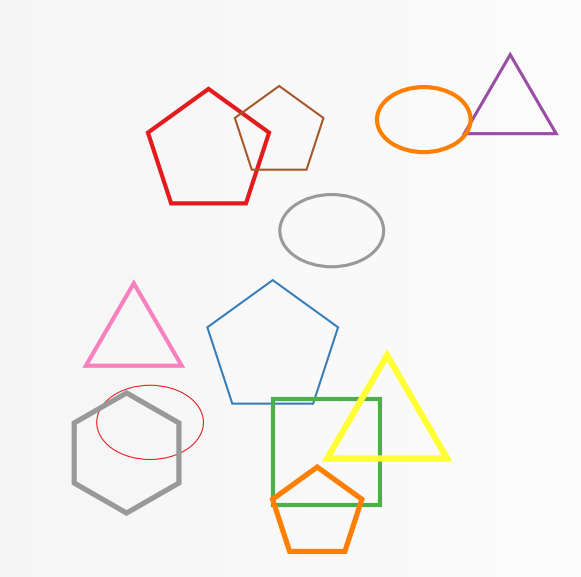[{"shape": "pentagon", "thickness": 2, "radius": 0.55, "center": [0.359, 0.736]}, {"shape": "oval", "thickness": 0.5, "radius": 0.46, "center": [0.258, 0.268]}, {"shape": "pentagon", "thickness": 1, "radius": 0.59, "center": [0.469, 0.396]}, {"shape": "square", "thickness": 2, "radius": 0.46, "center": [0.561, 0.217]}, {"shape": "triangle", "thickness": 1.5, "radius": 0.46, "center": [0.878, 0.813]}, {"shape": "oval", "thickness": 2, "radius": 0.4, "center": [0.729, 0.792]}, {"shape": "pentagon", "thickness": 2.5, "radius": 0.4, "center": [0.546, 0.11]}, {"shape": "triangle", "thickness": 3, "radius": 0.6, "center": [0.666, 0.265]}, {"shape": "pentagon", "thickness": 1, "radius": 0.4, "center": [0.48, 0.77]}, {"shape": "triangle", "thickness": 2, "radius": 0.48, "center": [0.23, 0.413]}, {"shape": "oval", "thickness": 1.5, "radius": 0.45, "center": [0.571, 0.6]}, {"shape": "hexagon", "thickness": 2.5, "radius": 0.52, "center": [0.218, 0.215]}]